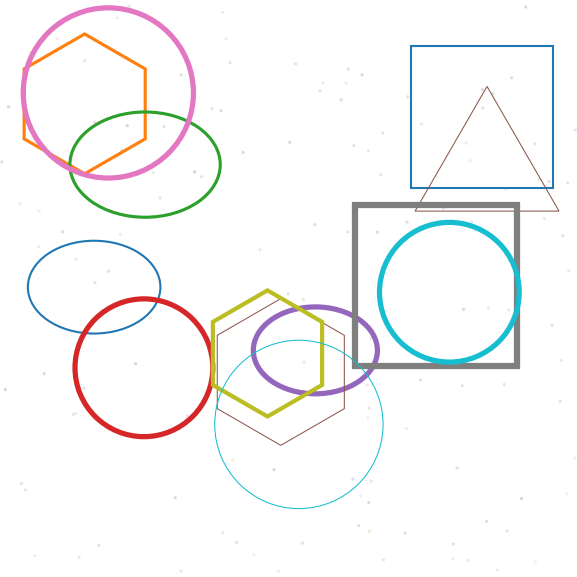[{"shape": "square", "thickness": 1, "radius": 0.61, "center": [0.834, 0.797]}, {"shape": "oval", "thickness": 1, "radius": 0.57, "center": [0.163, 0.502]}, {"shape": "hexagon", "thickness": 1.5, "radius": 0.61, "center": [0.147, 0.819]}, {"shape": "oval", "thickness": 1.5, "radius": 0.65, "center": [0.251, 0.714]}, {"shape": "circle", "thickness": 2.5, "radius": 0.6, "center": [0.249, 0.362]}, {"shape": "oval", "thickness": 2.5, "radius": 0.54, "center": [0.546, 0.392]}, {"shape": "hexagon", "thickness": 0.5, "radius": 0.64, "center": [0.486, 0.355]}, {"shape": "triangle", "thickness": 0.5, "radius": 0.72, "center": [0.843, 0.706]}, {"shape": "circle", "thickness": 2.5, "radius": 0.74, "center": [0.188, 0.838]}, {"shape": "square", "thickness": 3, "radius": 0.7, "center": [0.755, 0.505]}, {"shape": "hexagon", "thickness": 2, "radius": 0.55, "center": [0.463, 0.387]}, {"shape": "circle", "thickness": 0.5, "radius": 0.73, "center": [0.518, 0.264]}, {"shape": "circle", "thickness": 2.5, "radius": 0.6, "center": [0.778, 0.493]}]